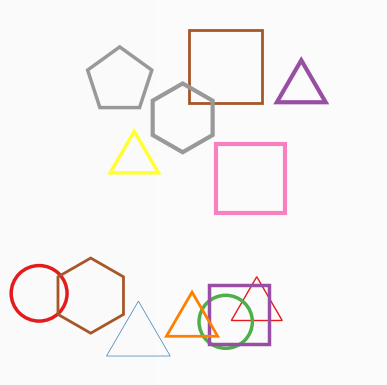[{"shape": "circle", "thickness": 2.5, "radius": 0.36, "center": [0.101, 0.238]}, {"shape": "triangle", "thickness": 1, "radius": 0.38, "center": [0.663, 0.205]}, {"shape": "triangle", "thickness": 0.5, "radius": 0.48, "center": [0.357, 0.123]}, {"shape": "circle", "thickness": 2.5, "radius": 0.34, "center": [0.582, 0.164]}, {"shape": "triangle", "thickness": 3, "radius": 0.36, "center": [0.777, 0.771]}, {"shape": "square", "thickness": 2.5, "radius": 0.39, "center": [0.616, 0.183]}, {"shape": "triangle", "thickness": 2, "radius": 0.38, "center": [0.496, 0.165]}, {"shape": "triangle", "thickness": 2.5, "radius": 0.36, "center": [0.347, 0.587]}, {"shape": "square", "thickness": 2, "radius": 0.47, "center": [0.582, 0.828]}, {"shape": "hexagon", "thickness": 2, "radius": 0.49, "center": [0.234, 0.232]}, {"shape": "square", "thickness": 3, "radius": 0.45, "center": [0.646, 0.536]}, {"shape": "pentagon", "thickness": 2.5, "radius": 0.44, "center": [0.309, 0.791]}, {"shape": "hexagon", "thickness": 3, "radius": 0.45, "center": [0.471, 0.694]}]